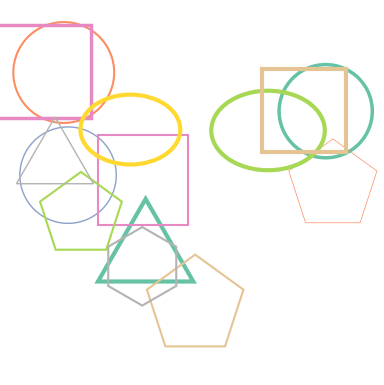[{"shape": "triangle", "thickness": 3, "radius": 0.71, "center": [0.378, 0.34]}, {"shape": "circle", "thickness": 2.5, "radius": 0.61, "center": [0.846, 0.711]}, {"shape": "pentagon", "thickness": 0.5, "radius": 0.6, "center": [0.865, 0.519]}, {"shape": "circle", "thickness": 1.5, "radius": 0.66, "center": [0.166, 0.812]}, {"shape": "circle", "thickness": 1, "radius": 0.63, "center": [0.177, 0.545]}, {"shape": "square", "thickness": 1.5, "radius": 0.58, "center": [0.371, 0.533]}, {"shape": "square", "thickness": 2.5, "radius": 0.6, "center": [0.115, 0.815]}, {"shape": "oval", "thickness": 3, "radius": 0.74, "center": [0.696, 0.661]}, {"shape": "pentagon", "thickness": 1.5, "radius": 0.56, "center": [0.21, 0.442]}, {"shape": "oval", "thickness": 3, "radius": 0.65, "center": [0.339, 0.663]}, {"shape": "square", "thickness": 3, "radius": 0.54, "center": [0.789, 0.713]}, {"shape": "pentagon", "thickness": 1.5, "radius": 0.66, "center": [0.507, 0.207]}, {"shape": "triangle", "thickness": 1, "radius": 0.58, "center": [0.143, 0.581]}, {"shape": "hexagon", "thickness": 1.5, "radius": 0.51, "center": [0.369, 0.308]}]